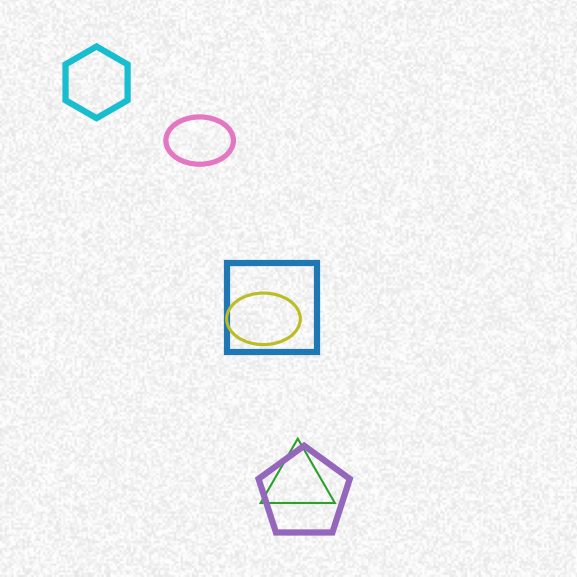[{"shape": "square", "thickness": 3, "radius": 0.39, "center": [0.471, 0.467]}, {"shape": "triangle", "thickness": 1, "radius": 0.37, "center": [0.516, 0.165]}, {"shape": "pentagon", "thickness": 3, "radius": 0.42, "center": [0.527, 0.144]}, {"shape": "oval", "thickness": 2.5, "radius": 0.29, "center": [0.346, 0.756]}, {"shape": "oval", "thickness": 1.5, "radius": 0.32, "center": [0.456, 0.447]}, {"shape": "hexagon", "thickness": 3, "radius": 0.31, "center": [0.167, 0.857]}]